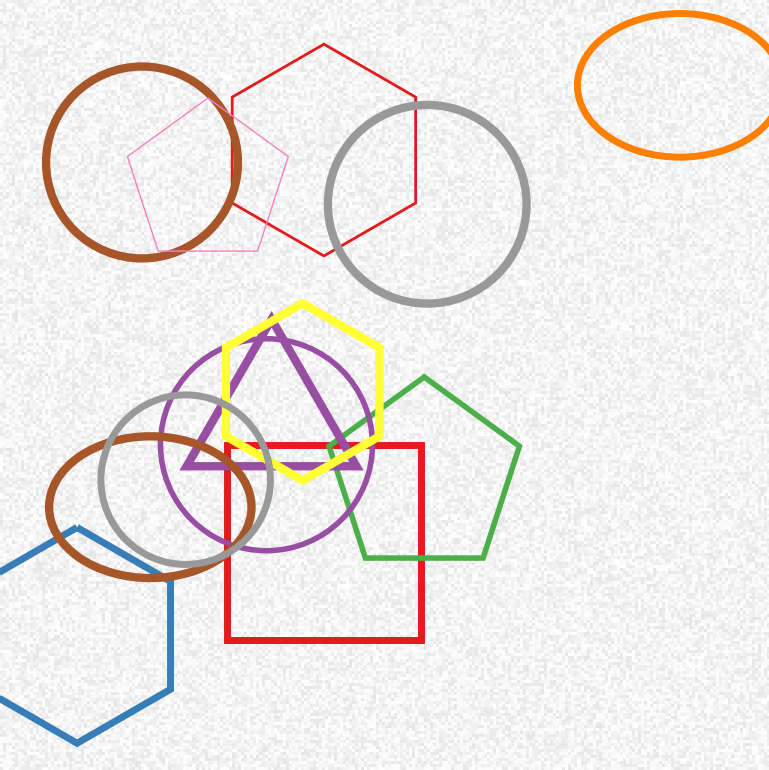[{"shape": "square", "thickness": 2.5, "radius": 0.63, "center": [0.421, 0.296]}, {"shape": "hexagon", "thickness": 1, "radius": 0.69, "center": [0.421, 0.805]}, {"shape": "hexagon", "thickness": 2.5, "radius": 0.7, "center": [0.1, 0.175]}, {"shape": "pentagon", "thickness": 2, "radius": 0.65, "center": [0.551, 0.38]}, {"shape": "triangle", "thickness": 3, "radius": 0.64, "center": [0.353, 0.458]}, {"shape": "circle", "thickness": 2, "radius": 0.69, "center": [0.346, 0.422]}, {"shape": "oval", "thickness": 2.5, "radius": 0.67, "center": [0.883, 0.889]}, {"shape": "hexagon", "thickness": 3, "radius": 0.58, "center": [0.393, 0.491]}, {"shape": "oval", "thickness": 3, "radius": 0.66, "center": [0.195, 0.341]}, {"shape": "circle", "thickness": 3, "radius": 0.62, "center": [0.184, 0.789]}, {"shape": "pentagon", "thickness": 0.5, "radius": 0.55, "center": [0.27, 0.763]}, {"shape": "circle", "thickness": 3, "radius": 0.64, "center": [0.555, 0.735]}, {"shape": "circle", "thickness": 2.5, "radius": 0.55, "center": [0.241, 0.377]}]